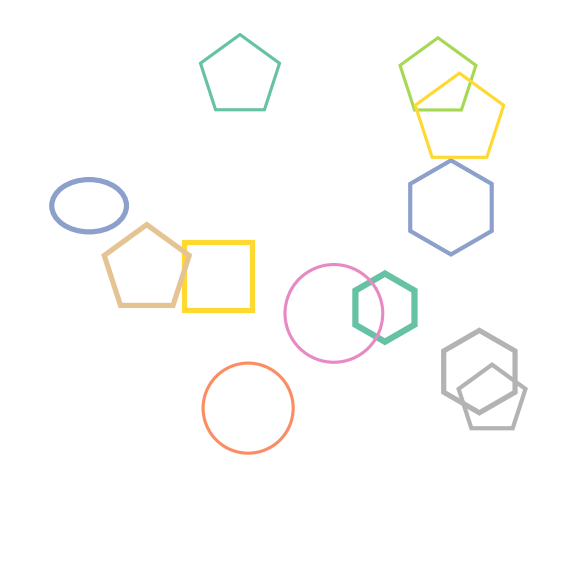[{"shape": "hexagon", "thickness": 3, "radius": 0.3, "center": [0.667, 0.466]}, {"shape": "pentagon", "thickness": 1.5, "radius": 0.36, "center": [0.416, 0.867]}, {"shape": "circle", "thickness": 1.5, "radius": 0.39, "center": [0.43, 0.292]}, {"shape": "oval", "thickness": 2.5, "radius": 0.32, "center": [0.154, 0.643]}, {"shape": "hexagon", "thickness": 2, "radius": 0.41, "center": [0.781, 0.64]}, {"shape": "circle", "thickness": 1.5, "radius": 0.42, "center": [0.578, 0.456]}, {"shape": "pentagon", "thickness": 1.5, "radius": 0.35, "center": [0.758, 0.865]}, {"shape": "pentagon", "thickness": 1.5, "radius": 0.4, "center": [0.796, 0.792]}, {"shape": "square", "thickness": 2.5, "radius": 0.29, "center": [0.378, 0.521]}, {"shape": "pentagon", "thickness": 2.5, "radius": 0.39, "center": [0.254, 0.533]}, {"shape": "hexagon", "thickness": 2.5, "radius": 0.36, "center": [0.83, 0.356]}, {"shape": "pentagon", "thickness": 2, "radius": 0.3, "center": [0.852, 0.307]}]